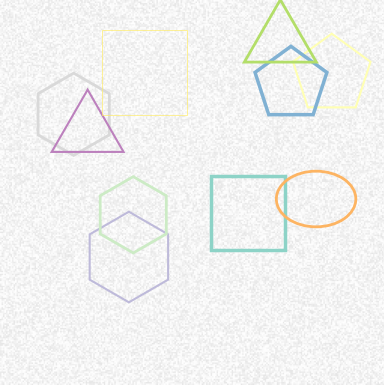[{"shape": "square", "thickness": 2.5, "radius": 0.48, "center": [0.644, 0.447]}, {"shape": "pentagon", "thickness": 1.5, "radius": 0.53, "center": [0.862, 0.807]}, {"shape": "hexagon", "thickness": 1.5, "radius": 0.59, "center": [0.335, 0.332]}, {"shape": "pentagon", "thickness": 2.5, "radius": 0.49, "center": [0.756, 0.782]}, {"shape": "oval", "thickness": 2, "radius": 0.52, "center": [0.821, 0.483]}, {"shape": "triangle", "thickness": 2, "radius": 0.54, "center": [0.728, 0.893]}, {"shape": "hexagon", "thickness": 2, "radius": 0.53, "center": [0.191, 0.703]}, {"shape": "triangle", "thickness": 1.5, "radius": 0.54, "center": [0.228, 0.659]}, {"shape": "hexagon", "thickness": 2, "radius": 0.5, "center": [0.346, 0.442]}, {"shape": "square", "thickness": 0.5, "radius": 0.55, "center": [0.376, 0.813]}]